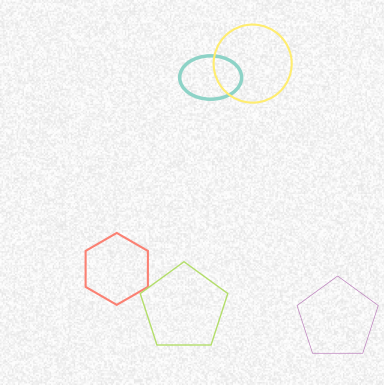[{"shape": "oval", "thickness": 2.5, "radius": 0.4, "center": [0.547, 0.799]}, {"shape": "hexagon", "thickness": 1.5, "radius": 0.47, "center": [0.303, 0.302]}, {"shape": "pentagon", "thickness": 1, "radius": 0.6, "center": [0.478, 0.201]}, {"shape": "pentagon", "thickness": 0.5, "radius": 0.55, "center": [0.877, 0.172]}, {"shape": "circle", "thickness": 1.5, "radius": 0.51, "center": [0.656, 0.835]}]